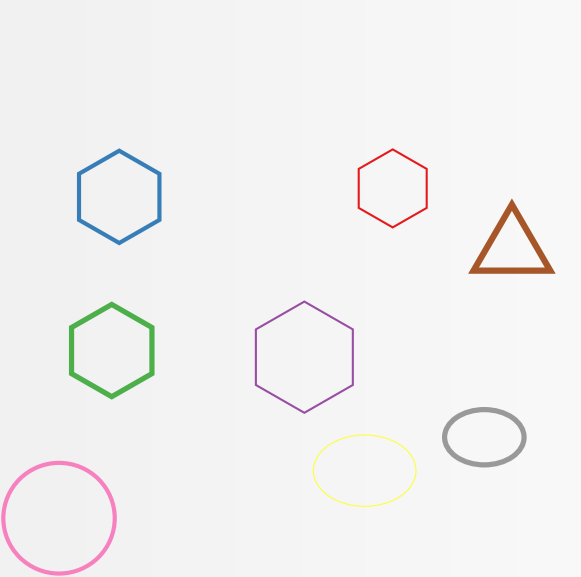[{"shape": "hexagon", "thickness": 1, "radius": 0.34, "center": [0.676, 0.673]}, {"shape": "hexagon", "thickness": 2, "radius": 0.4, "center": [0.205, 0.658]}, {"shape": "hexagon", "thickness": 2.5, "radius": 0.4, "center": [0.192, 0.392]}, {"shape": "hexagon", "thickness": 1, "radius": 0.48, "center": [0.524, 0.381]}, {"shape": "oval", "thickness": 0.5, "radius": 0.44, "center": [0.627, 0.184]}, {"shape": "triangle", "thickness": 3, "radius": 0.38, "center": [0.881, 0.569]}, {"shape": "circle", "thickness": 2, "radius": 0.48, "center": [0.102, 0.102]}, {"shape": "oval", "thickness": 2.5, "radius": 0.34, "center": [0.833, 0.242]}]